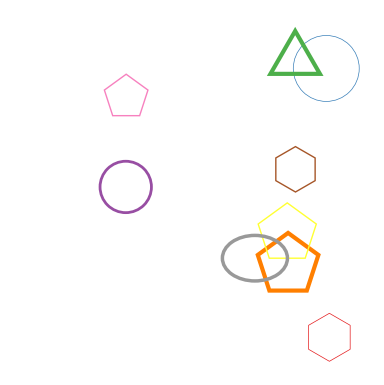[{"shape": "hexagon", "thickness": 0.5, "radius": 0.31, "center": [0.856, 0.124]}, {"shape": "circle", "thickness": 0.5, "radius": 0.43, "center": [0.847, 0.822]}, {"shape": "triangle", "thickness": 3, "radius": 0.37, "center": [0.767, 0.845]}, {"shape": "circle", "thickness": 2, "radius": 0.33, "center": [0.327, 0.514]}, {"shape": "pentagon", "thickness": 3, "radius": 0.41, "center": [0.748, 0.312]}, {"shape": "pentagon", "thickness": 1, "radius": 0.4, "center": [0.746, 0.394]}, {"shape": "hexagon", "thickness": 1, "radius": 0.29, "center": [0.767, 0.56]}, {"shape": "pentagon", "thickness": 1, "radius": 0.3, "center": [0.328, 0.748]}, {"shape": "oval", "thickness": 2.5, "radius": 0.42, "center": [0.662, 0.329]}]